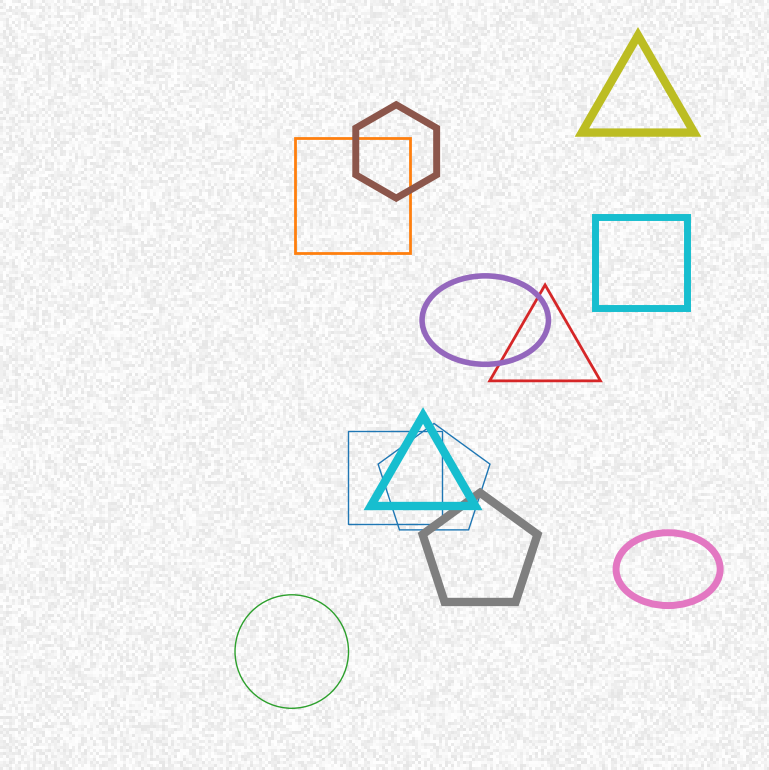[{"shape": "pentagon", "thickness": 0.5, "radius": 0.38, "center": [0.564, 0.374]}, {"shape": "square", "thickness": 0.5, "radius": 0.3, "center": [0.513, 0.38]}, {"shape": "square", "thickness": 1, "radius": 0.37, "center": [0.458, 0.746]}, {"shape": "circle", "thickness": 0.5, "radius": 0.37, "center": [0.379, 0.154]}, {"shape": "triangle", "thickness": 1, "radius": 0.42, "center": [0.708, 0.547]}, {"shape": "oval", "thickness": 2, "radius": 0.41, "center": [0.63, 0.584]}, {"shape": "hexagon", "thickness": 2.5, "radius": 0.3, "center": [0.515, 0.803]}, {"shape": "oval", "thickness": 2.5, "radius": 0.34, "center": [0.868, 0.261]}, {"shape": "pentagon", "thickness": 3, "radius": 0.39, "center": [0.623, 0.282]}, {"shape": "triangle", "thickness": 3, "radius": 0.42, "center": [0.829, 0.87]}, {"shape": "square", "thickness": 2.5, "radius": 0.3, "center": [0.833, 0.659]}, {"shape": "triangle", "thickness": 3, "radius": 0.39, "center": [0.549, 0.382]}]